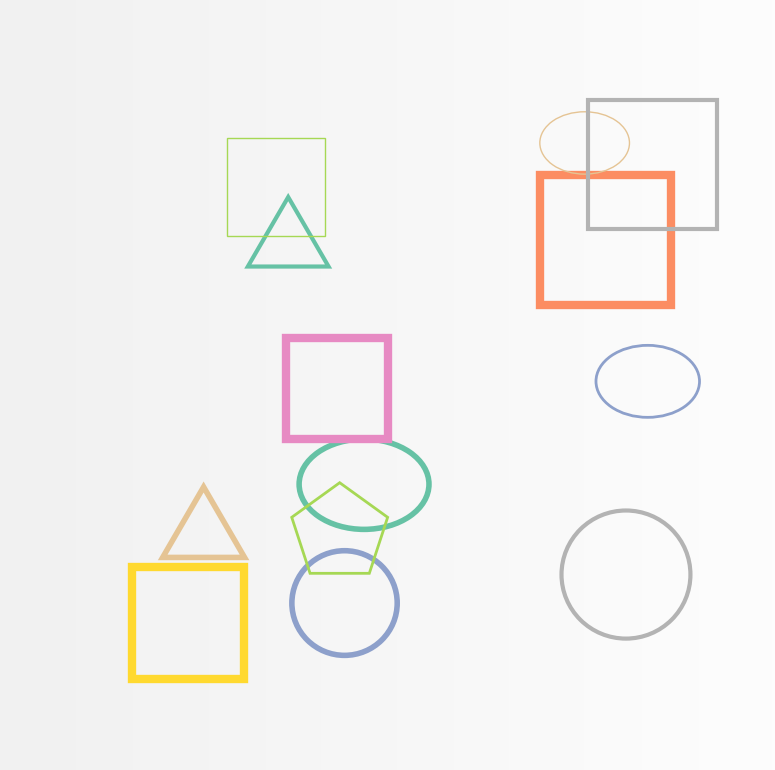[{"shape": "oval", "thickness": 2, "radius": 0.42, "center": [0.47, 0.371]}, {"shape": "triangle", "thickness": 1.5, "radius": 0.3, "center": [0.372, 0.684]}, {"shape": "square", "thickness": 3, "radius": 0.42, "center": [0.782, 0.689]}, {"shape": "oval", "thickness": 1, "radius": 0.33, "center": [0.836, 0.505]}, {"shape": "circle", "thickness": 2, "radius": 0.34, "center": [0.445, 0.217]}, {"shape": "square", "thickness": 3, "radius": 0.33, "center": [0.435, 0.495]}, {"shape": "pentagon", "thickness": 1, "radius": 0.33, "center": [0.438, 0.308]}, {"shape": "square", "thickness": 0.5, "radius": 0.32, "center": [0.356, 0.757]}, {"shape": "square", "thickness": 3, "radius": 0.36, "center": [0.243, 0.191]}, {"shape": "triangle", "thickness": 2, "radius": 0.3, "center": [0.263, 0.307]}, {"shape": "oval", "thickness": 0.5, "radius": 0.29, "center": [0.754, 0.814]}, {"shape": "square", "thickness": 1.5, "radius": 0.42, "center": [0.841, 0.786]}, {"shape": "circle", "thickness": 1.5, "radius": 0.42, "center": [0.808, 0.254]}]